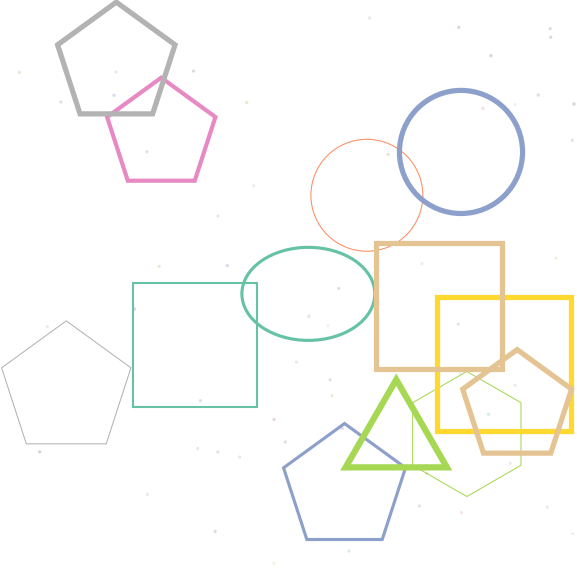[{"shape": "oval", "thickness": 1.5, "radius": 0.58, "center": [0.534, 0.49]}, {"shape": "square", "thickness": 1, "radius": 0.54, "center": [0.337, 0.402]}, {"shape": "circle", "thickness": 0.5, "radius": 0.48, "center": [0.635, 0.661]}, {"shape": "pentagon", "thickness": 1.5, "radius": 0.56, "center": [0.597, 0.155]}, {"shape": "circle", "thickness": 2.5, "radius": 0.53, "center": [0.798, 0.736]}, {"shape": "pentagon", "thickness": 2, "radius": 0.49, "center": [0.279, 0.766]}, {"shape": "hexagon", "thickness": 0.5, "radius": 0.54, "center": [0.808, 0.248]}, {"shape": "triangle", "thickness": 3, "radius": 0.51, "center": [0.686, 0.24]}, {"shape": "square", "thickness": 2.5, "radius": 0.58, "center": [0.873, 0.368]}, {"shape": "pentagon", "thickness": 2.5, "radius": 0.5, "center": [0.895, 0.295]}, {"shape": "square", "thickness": 2.5, "radius": 0.55, "center": [0.759, 0.47]}, {"shape": "pentagon", "thickness": 0.5, "radius": 0.59, "center": [0.115, 0.326]}, {"shape": "pentagon", "thickness": 2.5, "radius": 0.53, "center": [0.201, 0.888]}]